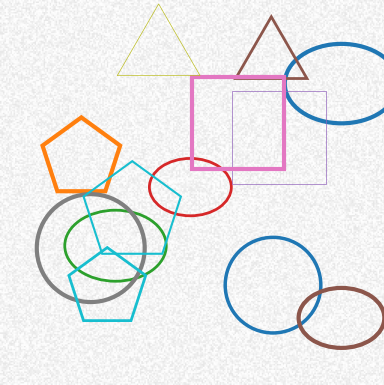[{"shape": "oval", "thickness": 3, "radius": 0.74, "center": [0.887, 0.783]}, {"shape": "circle", "thickness": 2.5, "radius": 0.62, "center": [0.709, 0.259]}, {"shape": "pentagon", "thickness": 3, "radius": 0.53, "center": [0.211, 0.589]}, {"shape": "oval", "thickness": 2, "radius": 0.66, "center": [0.3, 0.362]}, {"shape": "oval", "thickness": 2, "radius": 0.53, "center": [0.494, 0.514]}, {"shape": "square", "thickness": 0.5, "radius": 0.61, "center": [0.724, 0.643]}, {"shape": "oval", "thickness": 3, "radius": 0.56, "center": [0.887, 0.174]}, {"shape": "triangle", "thickness": 2, "radius": 0.53, "center": [0.705, 0.85]}, {"shape": "square", "thickness": 3, "radius": 0.6, "center": [0.619, 0.681]}, {"shape": "circle", "thickness": 3, "radius": 0.7, "center": [0.236, 0.356]}, {"shape": "triangle", "thickness": 0.5, "radius": 0.62, "center": [0.412, 0.866]}, {"shape": "pentagon", "thickness": 2, "radius": 0.52, "center": [0.279, 0.252]}, {"shape": "pentagon", "thickness": 1.5, "radius": 0.66, "center": [0.343, 0.448]}]